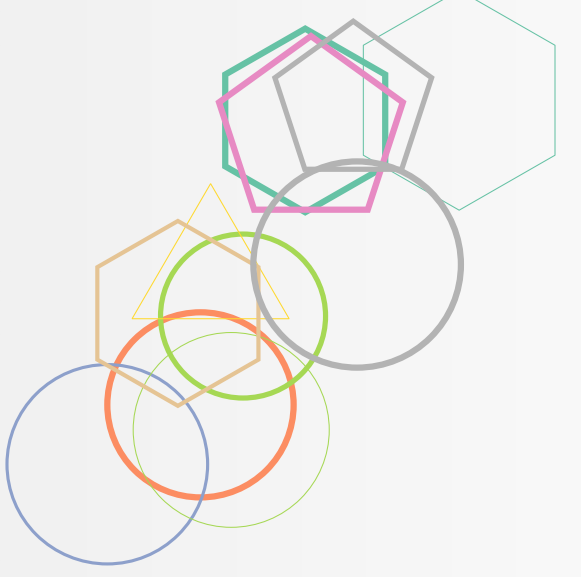[{"shape": "hexagon", "thickness": 3, "radius": 0.79, "center": [0.525, 0.791]}, {"shape": "hexagon", "thickness": 0.5, "radius": 0.95, "center": [0.79, 0.826]}, {"shape": "circle", "thickness": 3, "radius": 0.8, "center": [0.345, 0.298]}, {"shape": "circle", "thickness": 1.5, "radius": 0.86, "center": [0.185, 0.195]}, {"shape": "pentagon", "thickness": 3, "radius": 0.83, "center": [0.535, 0.77]}, {"shape": "circle", "thickness": 0.5, "radius": 0.84, "center": [0.398, 0.255]}, {"shape": "circle", "thickness": 2.5, "radius": 0.71, "center": [0.418, 0.452]}, {"shape": "triangle", "thickness": 0.5, "radius": 0.78, "center": [0.362, 0.525]}, {"shape": "hexagon", "thickness": 2, "radius": 0.8, "center": [0.306, 0.456]}, {"shape": "pentagon", "thickness": 2.5, "radius": 0.71, "center": [0.608, 0.821]}, {"shape": "circle", "thickness": 3, "radius": 0.89, "center": [0.614, 0.541]}]